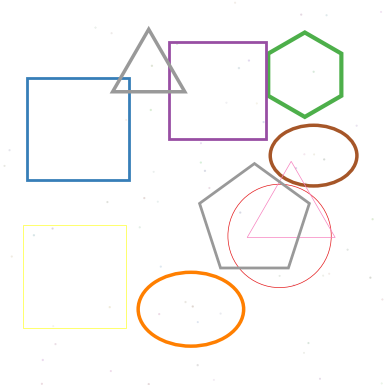[{"shape": "circle", "thickness": 0.5, "radius": 0.67, "center": [0.726, 0.387]}, {"shape": "square", "thickness": 2, "radius": 0.66, "center": [0.203, 0.665]}, {"shape": "hexagon", "thickness": 3, "radius": 0.55, "center": [0.792, 0.806]}, {"shape": "square", "thickness": 2, "radius": 0.63, "center": [0.566, 0.764]}, {"shape": "oval", "thickness": 2.5, "radius": 0.69, "center": [0.496, 0.197]}, {"shape": "square", "thickness": 0.5, "radius": 0.67, "center": [0.194, 0.282]}, {"shape": "oval", "thickness": 2.5, "radius": 0.56, "center": [0.814, 0.596]}, {"shape": "triangle", "thickness": 0.5, "radius": 0.66, "center": [0.756, 0.449]}, {"shape": "pentagon", "thickness": 2, "radius": 0.75, "center": [0.661, 0.425]}, {"shape": "triangle", "thickness": 2.5, "radius": 0.54, "center": [0.386, 0.816]}]